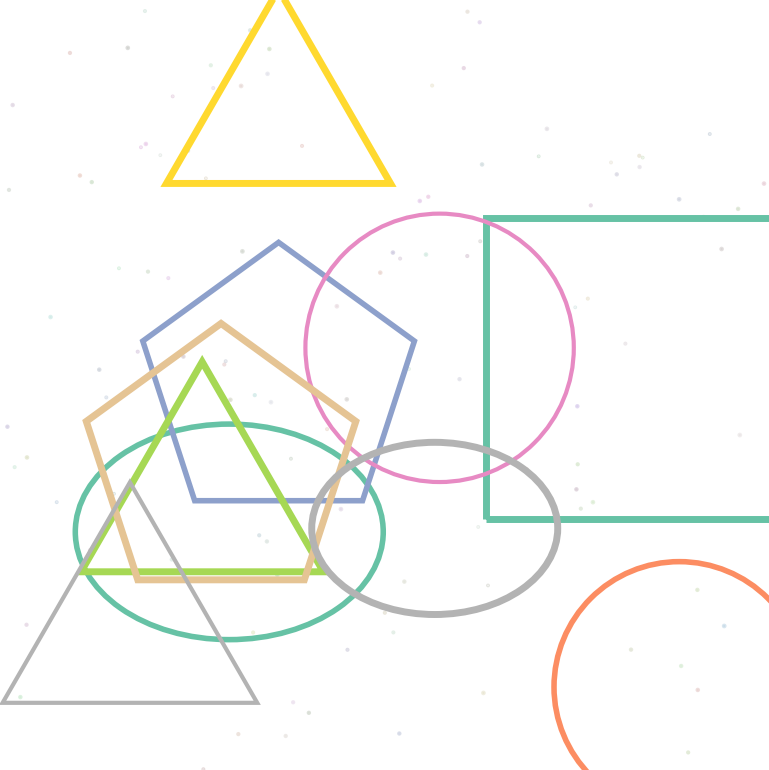[{"shape": "oval", "thickness": 2, "radius": 1.0, "center": [0.298, 0.309]}, {"shape": "square", "thickness": 2.5, "radius": 0.97, "center": [0.826, 0.522]}, {"shape": "circle", "thickness": 2, "radius": 0.81, "center": [0.882, 0.108]}, {"shape": "pentagon", "thickness": 2, "radius": 0.93, "center": [0.362, 0.5]}, {"shape": "circle", "thickness": 1.5, "radius": 0.87, "center": [0.571, 0.548]}, {"shape": "triangle", "thickness": 2.5, "radius": 0.91, "center": [0.263, 0.348]}, {"shape": "triangle", "thickness": 2.5, "radius": 0.84, "center": [0.362, 0.846]}, {"shape": "pentagon", "thickness": 2.5, "radius": 0.92, "center": [0.287, 0.396]}, {"shape": "oval", "thickness": 2.5, "radius": 0.8, "center": [0.565, 0.314]}, {"shape": "triangle", "thickness": 1.5, "radius": 0.95, "center": [0.169, 0.183]}]